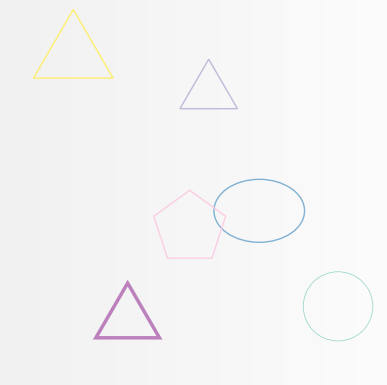[{"shape": "circle", "thickness": 0.5, "radius": 0.45, "center": [0.872, 0.204]}, {"shape": "triangle", "thickness": 1, "radius": 0.43, "center": [0.539, 0.76]}, {"shape": "oval", "thickness": 1, "radius": 0.58, "center": [0.669, 0.452]}, {"shape": "pentagon", "thickness": 1, "radius": 0.49, "center": [0.49, 0.408]}, {"shape": "triangle", "thickness": 2.5, "radius": 0.47, "center": [0.329, 0.17]}, {"shape": "triangle", "thickness": 1, "radius": 0.59, "center": [0.189, 0.857]}]